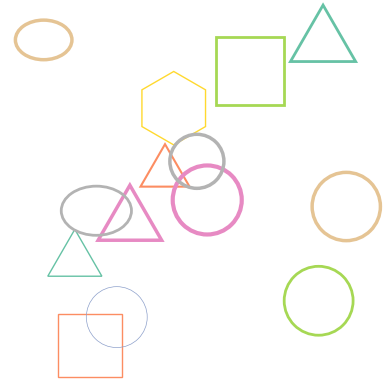[{"shape": "triangle", "thickness": 1, "radius": 0.41, "center": [0.194, 0.323]}, {"shape": "triangle", "thickness": 2, "radius": 0.49, "center": [0.839, 0.889]}, {"shape": "triangle", "thickness": 1.5, "radius": 0.37, "center": [0.429, 0.552]}, {"shape": "square", "thickness": 1, "radius": 0.41, "center": [0.234, 0.103]}, {"shape": "circle", "thickness": 0.5, "radius": 0.4, "center": [0.303, 0.176]}, {"shape": "triangle", "thickness": 2.5, "radius": 0.48, "center": [0.337, 0.424]}, {"shape": "circle", "thickness": 3, "radius": 0.45, "center": [0.538, 0.481]}, {"shape": "circle", "thickness": 2, "radius": 0.45, "center": [0.828, 0.219]}, {"shape": "square", "thickness": 2, "radius": 0.44, "center": [0.648, 0.816]}, {"shape": "hexagon", "thickness": 1, "radius": 0.48, "center": [0.451, 0.719]}, {"shape": "circle", "thickness": 2.5, "radius": 0.44, "center": [0.899, 0.464]}, {"shape": "oval", "thickness": 2.5, "radius": 0.37, "center": [0.113, 0.896]}, {"shape": "circle", "thickness": 2.5, "radius": 0.35, "center": [0.511, 0.581]}, {"shape": "oval", "thickness": 2, "radius": 0.46, "center": [0.25, 0.453]}]